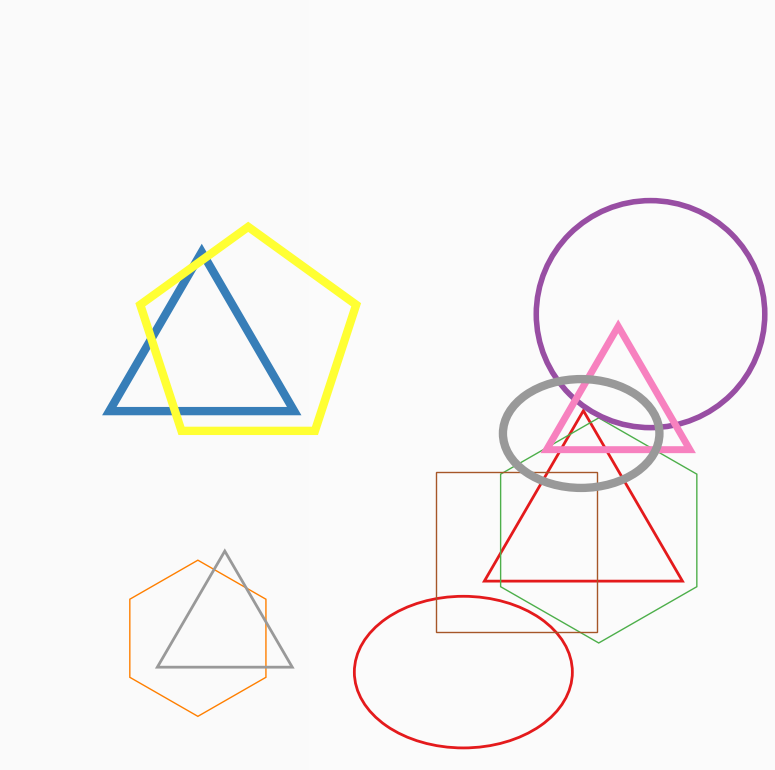[{"shape": "triangle", "thickness": 1, "radius": 0.74, "center": [0.753, 0.319]}, {"shape": "oval", "thickness": 1, "radius": 0.7, "center": [0.598, 0.127]}, {"shape": "triangle", "thickness": 3, "radius": 0.69, "center": [0.26, 0.535]}, {"shape": "hexagon", "thickness": 0.5, "radius": 0.73, "center": [0.773, 0.311]}, {"shape": "circle", "thickness": 2, "radius": 0.74, "center": [0.839, 0.592]}, {"shape": "hexagon", "thickness": 0.5, "radius": 0.51, "center": [0.255, 0.171]}, {"shape": "pentagon", "thickness": 3, "radius": 0.73, "center": [0.32, 0.559]}, {"shape": "square", "thickness": 0.5, "radius": 0.52, "center": [0.667, 0.283]}, {"shape": "triangle", "thickness": 2.5, "radius": 0.53, "center": [0.798, 0.469]}, {"shape": "triangle", "thickness": 1, "radius": 0.5, "center": [0.29, 0.184]}, {"shape": "oval", "thickness": 3, "radius": 0.5, "center": [0.75, 0.437]}]